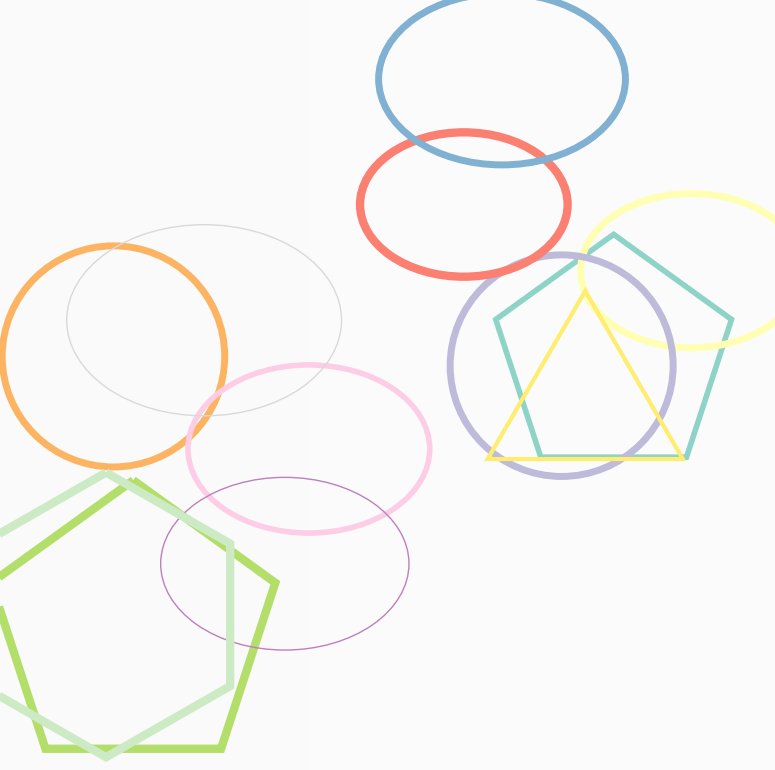[{"shape": "pentagon", "thickness": 2, "radius": 0.8, "center": [0.792, 0.536]}, {"shape": "oval", "thickness": 2.5, "radius": 0.72, "center": [0.892, 0.649]}, {"shape": "circle", "thickness": 2.5, "radius": 0.72, "center": [0.725, 0.525]}, {"shape": "oval", "thickness": 3, "radius": 0.67, "center": [0.598, 0.734]}, {"shape": "oval", "thickness": 2.5, "radius": 0.8, "center": [0.648, 0.897]}, {"shape": "circle", "thickness": 2.5, "radius": 0.72, "center": [0.146, 0.537]}, {"shape": "pentagon", "thickness": 3, "radius": 0.96, "center": [0.172, 0.184]}, {"shape": "oval", "thickness": 2, "radius": 0.78, "center": [0.399, 0.417]}, {"shape": "oval", "thickness": 0.5, "radius": 0.89, "center": [0.263, 0.584]}, {"shape": "oval", "thickness": 0.5, "radius": 0.8, "center": [0.368, 0.268]}, {"shape": "hexagon", "thickness": 3, "radius": 0.92, "center": [0.137, 0.201]}, {"shape": "triangle", "thickness": 1.5, "radius": 0.73, "center": [0.755, 0.477]}]